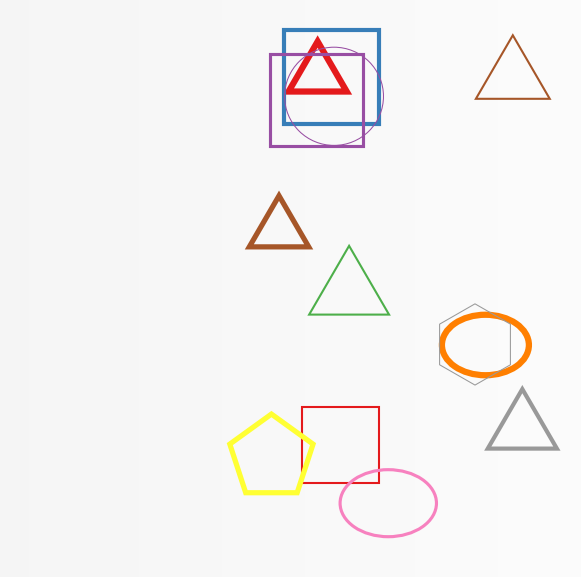[{"shape": "square", "thickness": 1, "radius": 0.33, "center": [0.586, 0.228]}, {"shape": "triangle", "thickness": 3, "radius": 0.29, "center": [0.546, 0.87]}, {"shape": "square", "thickness": 2, "radius": 0.41, "center": [0.57, 0.867]}, {"shape": "triangle", "thickness": 1, "radius": 0.4, "center": [0.601, 0.494]}, {"shape": "square", "thickness": 1.5, "radius": 0.4, "center": [0.544, 0.825]}, {"shape": "circle", "thickness": 0.5, "radius": 0.43, "center": [0.575, 0.832]}, {"shape": "oval", "thickness": 3, "radius": 0.37, "center": [0.835, 0.402]}, {"shape": "pentagon", "thickness": 2.5, "radius": 0.38, "center": [0.467, 0.207]}, {"shape": "triangle", "thickness": 1, "radius": 0.37, "center": [0.882, 0.865]}, {"shape": "triangle", "thickness": 2.5, "radius": 0.3, "center": [0.48, 0.601]}, {"shape": "oval", "thickness": 1.5, "radius": 0.41, "center": [0.668, 0.128]}, {"shape": "hexagon", "thickness": 0.5, "radius": 0.35, "center": [0.817, 0.403]}, {"shape": "triangle", "thickness": 2, "radius": 0.34, "center": [0.899, 0.257]}]